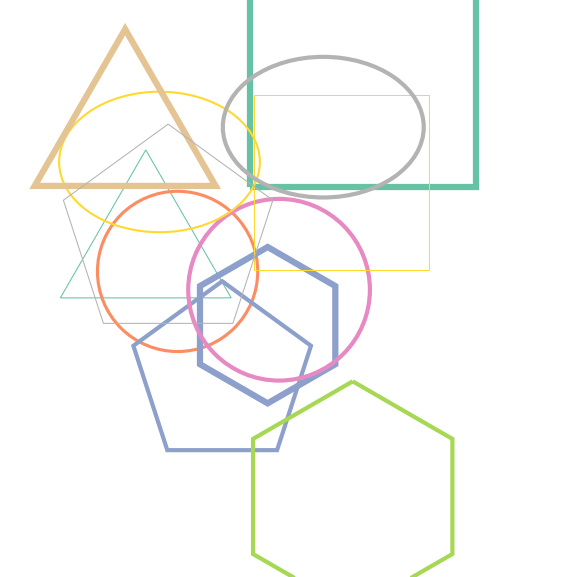[{"shape": "triangle", "thickness": 0.5, "radius": 0.85, "center": [0.252, 0.569]}, {"shape": "square", "thickness": 3, "radius": 0.98, "center": [0.628, 0.872]}, {"shape": "circle", "thickness": 1.5, "radius": 0.69, "center": [0.308, 0.529]}, {"shape": "pentagon", "thickness": 2, "radius": 0.81, "center": [0.385, 0.35]}, {"shape": "hexagon", "thickness": 3, "radius": 0.68, "center": [0.463, 0.436]}, {"shape": "circle", "thickness": 2, "radius": 0.79, "center": [0.483, 0.497]}, {"shape": "hexagon", "thickness": 2, "radius": 1.0, "center": [0.611, 0.139]}, {"shape": "oval", "thickness": 1, "radius": 0.87, "center": [0.276, 0.719]}, {"shape": "square", "thickness": 0.5, "radius": 0.76, "center": [0.591, 0.683]}, {"shape": "triangle", "thickness": 3, "radius": 0.9, "center": [0.217, 0.768]}, {"shape": "oval", "thickness": 2, "radius": 0.87, "center": [0.56, 0.779]}, {"shape": "pentagon", "thickness": 0.5, "radius": 0.95, "center": [0.291, 0.594]}]